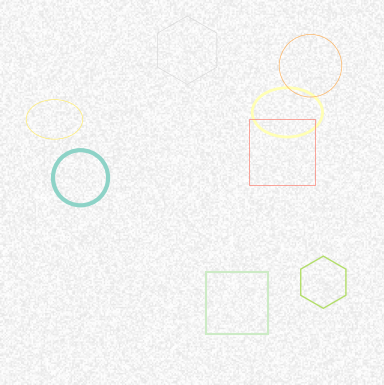[{"shape": "circle", "thickness": 3, "radius": 0.36, "center": [0.209, 0.538]}, {"shape": "oval", "thickness": 2, "radius": 0.46, "center": [0.746, 0.708]}, {"shape": "square", "thickness": 0.5, "radius": 0.43, "center": [0.732, 0.605]}, {"shape": "circle", "thickness": 0.5, "radius": 0.41, "center": [0.806, 0.829]}, {"shape": "hexagon", "thickness": 1, "radius": 0.34, "center": [0.84, 0.267]}, {"shape": "hexagon", "thickness": 0.5, "radius": 0.44, "center": [0.486, 0.87]}, {"shape": "square", "thickness": 1.5, "radius": 0.4, "center": [0.616, 0.214]}, {"shape": "oval", "thickness": 0.5, "radius": 0.37, "center": [0.142, 0.69]}]